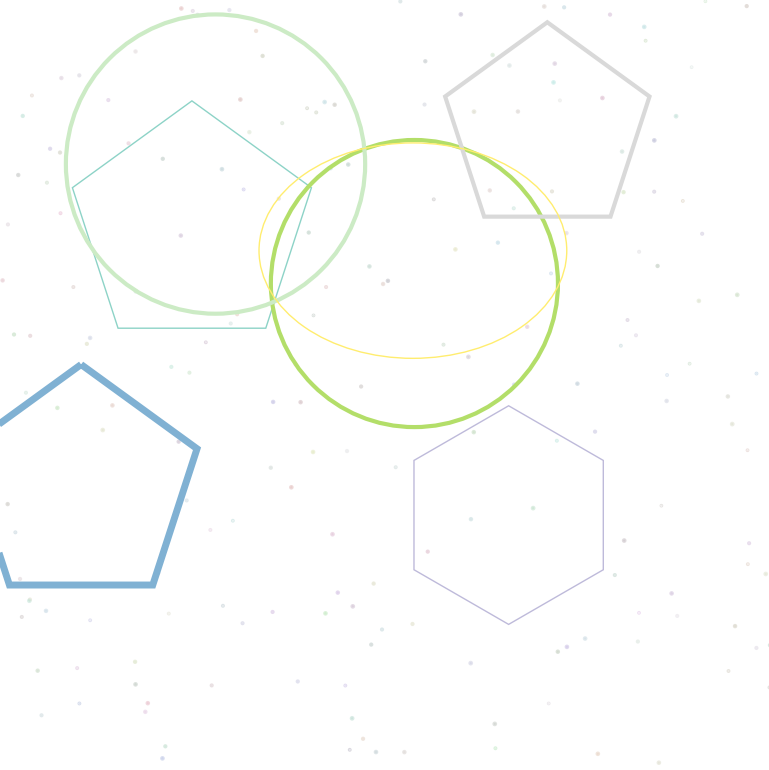[{"shape": "pentagon", "thickness": 0.5, "radius": 0.82, "center": [0.249, 0.706]}, {"shape": "hexagon", "thickness": 0.5, "radius": 0.71, "center": [0.661, 0.331]}, {"shape": "pentagon", "thickness": 2.5, "radius": 0.79, "center": [0.105, 0.368]}, {"shape": "circle", "thickness": 1.5, "radius": 0.93, "center": [0.538, 0.632]}, {"shape": "pentagon", "thickness": 1.5, "radius": 0.7, "center": [0.711, 0.832]}, {"shape": "circle", "thickness": 1.5, "radius": 0.97, "center": [0.28, 0.787]}, {"shape": "oval", "thickness": 0.5, "radius": 1.0, "center": [0.536, 0.675]}]